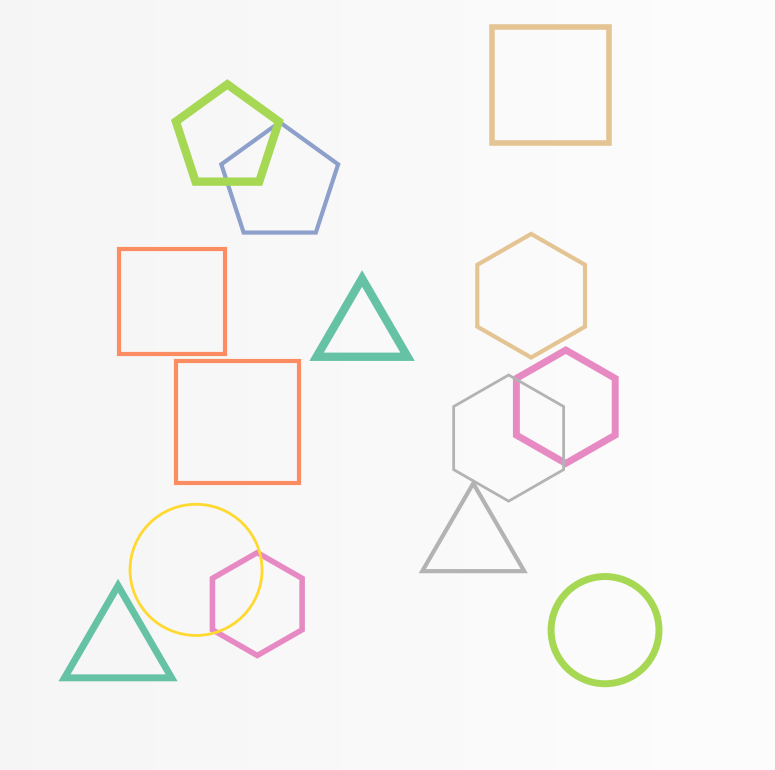[{"shape": "triangle", "thickness": 2.5, "radius": 0.4, "center": [0.152, 0.16]}, {"shape": "triangle", "thickness": 3, "radius": 0.34, "center": [0.467, 0.571]}, {"shape": "square", "thickness": 1.5, "radius": 0.39, "center": [0.306, 0.452]}, {"shape": "square", "thickness": 1.5, "radius": 0.34, "center": [0.222, 0.608]}, {"shape": "pentagon", "thickness": 1.5, "radius": 0.4, "center": [0.361, 0.762]}, {"shape": "hexagon", "thickness": 2, "radius": 0.33, "center": [0.332, 0.215]}, {"shape": "hexagon", "thickness": 2.5, "radius": 0.37, "center": [0.73, 0.472]}, {"shape": "circle", "thickness": 2.5, "radius": 0.35, "center": [0.781, 0.182]}, {"shape": "pentagon", "thickness": 3, "radius": 0.35, "center": [0.293, 0.821]}, {"shape": "circle", "thickness": 1, "radius": 0.43, "center": [0.253, 0.26]}, {"shape": "hexagon", "thickness": 1.5, "radius": 0.4, "center": [0.685, 0.616]}, {"shape": "square", "thickness": 2, "radius": 0.38, "center": [0.711, 0.889]}, {"shape": "hexagon", "thickness": 1, "radius": 0.41, "center": [0.656, 0.431]}, {"shape": "triangle", "thickness": 1.5, "radius": 0.38, "center": [0.611, 0.296]}]